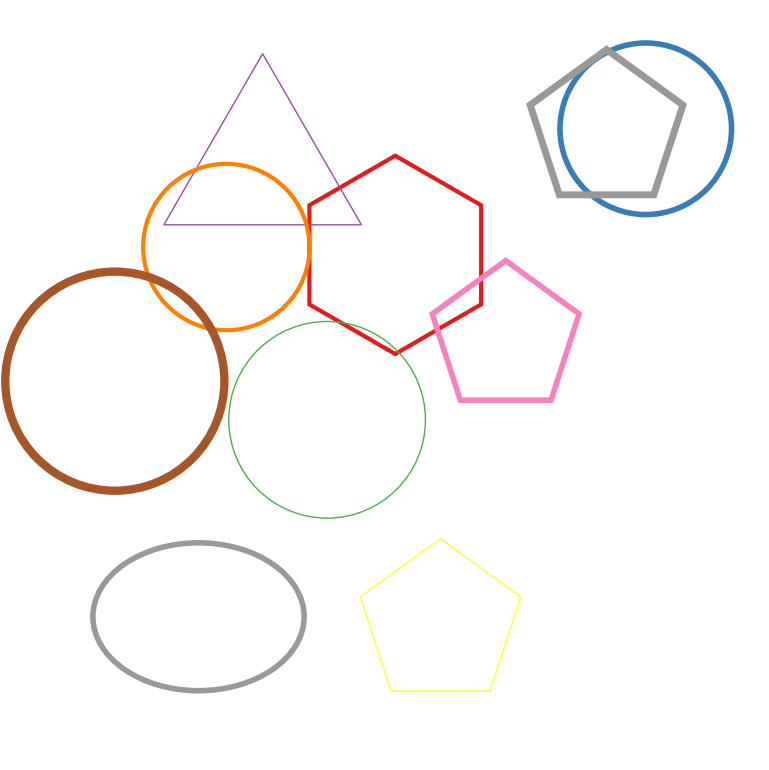[{"shape": "hexagon", "thickness": 1.5, "radius": 0.64, "center": [0.513, 0.669]}, {"shape": "circle", "thickness": 2, "radius": 0.56, "center": [0.839, 0.833]}, {"shape": "circle", "thickness": 0.5, "radius": 0.64, "center": [0.425, 0.455]}, {"shape": "triangle", "thickness": 0.5, "radius": 0.74, "center": [0.341, 0.782]}, {"shape": "circle", "thickness": 1.5, "radius": 0.54, "center": [0.294, 0.679]}, {"shape": "pentagon", "thickness": 0.5, "radius": 0.55, "center": [0.572, 0.191]}, {"shape": "circle", "thickness": 3, "radius": 0.71, "center": [0.149, 0.505]}, {"shape": "pentagon", "thickness": 2, "radius": 0.5, "center": [0.657, 0.561]}, {"shape": "oval", "thickness": 2, "radius": 0.69, "center": [0.258, 0.199]}, {"shape": "pentagon", "thickness": 2.5, "radius": 0.52, "center": [0.788, 0.831]}]